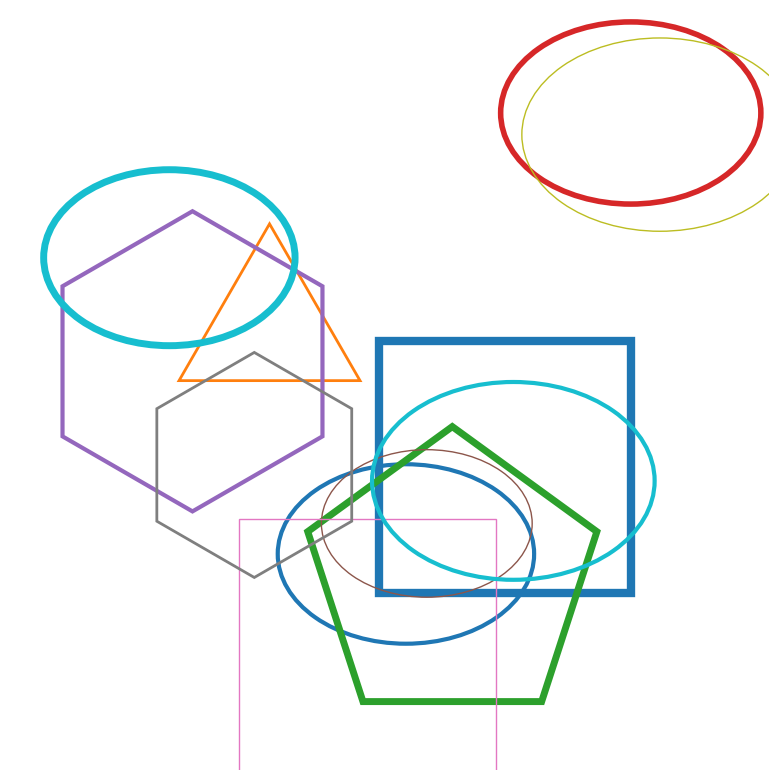[{"shape": "oval", "thickness": 1.5, "radius": 0.83, "center": [0.527, 0.281]}, {"shape": "square", "thickness": 3, "radius": 0.82, "center": [0.656, 0.393]}, {"shape": "triangle", "thickness": 1, "radius": 0.68, "center": [0.35, 0.574]}, {"shape": "pentagon", "thickness": 2.5, "radius": 0.99, "center": [0.587, 0.249]}, {"shape": "oval", "thickness": 2, "radius": 0.84, "center": [0.819, 0.853]}, {"shape": "hexagon", "thickness": 1.5, "radius": 0.97, "center": [0.25, 0.531]}, {"shape": "oval", "thickness": 0.5, "radius": 0.68, "center": [0.554, 0.32]}, {"shape": "square", "thickness": 0.5, "radius": 0.84, "center": [0.478, 0.159]}, {"shape": "hexagon", "thickness": 1, "radius": 0.73, "center": [0.33, 0.396]}, {"shape": "oval", "thickness": 0.5, "radius": 0.9, "center": [0.857, 0.825]}, {"shape": "oval", "thickness": 1.5, "radius": 0.92, "center": [0.667, 0.375]}, {"shape": "oval", "thickness": 2.5, "radius": 0.82, "center": [0.22, 0.665]}]